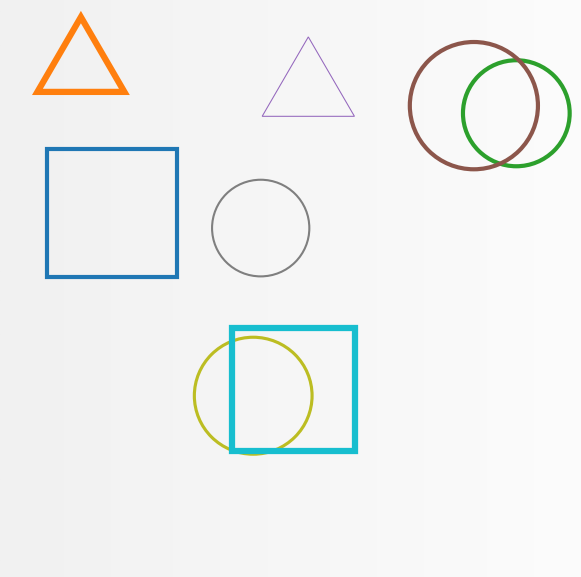[{"shape": "square", "thickness": 2, "radius": 0.56, "center": [0.193, 0.63]}, {"shape": "triangle", "thickness": 3, "radius": 0.43, "center": [0.139, 0.883]}, {"shape": "circle", "thickness": 2, "radius": 0.46, "center": [0.888, 0.803]}, {"shape": "triangle", "thickness": 0.5, "radius": 0.46, "center": [0.53, 0.844]}, {"shape": "circle", "thickness": 2, "radius": 0.55, "center": [0.815, 0.816]}, {"shape": "circle", "thickness": 1, "radius": 0.42, "center": [0.449, 0.604]}, {"shape": "circle", "thickness": 1.5, "radius": 0.51, "center": [0.436, 0.314]}, {"shape": "square", "thickness": 3, "radius": 0.53, "center": [0.505, 0.325]}]